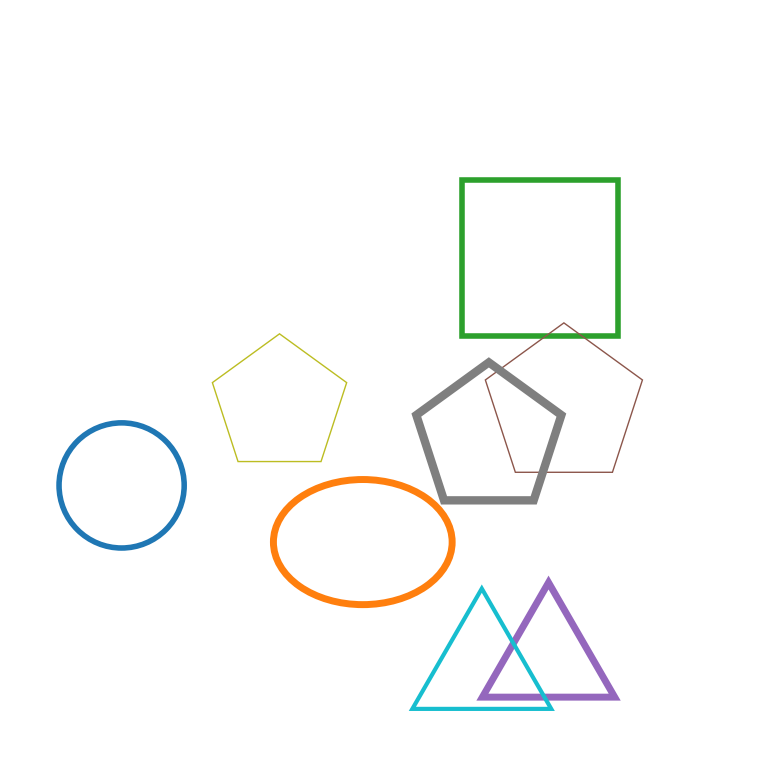[{"shape": "circle", "thickness": 2, "radius": 0.41, "center": [0.158, 0.37]}, {"shape": "oval", "thickness": 2.5, "radius": 0.58, "center": [0.471, 0.296]}, {"shape": "square", "thickness": 2, "radius": 0.51, "center": [0.701, 0.665]}, {"shape": "triangle", "thickness": 2.5, "radius": 0.5, "center": [0.712, 0.144]}, {"shape": "pentagon", "thickness": 0.5, "radius": 0.54, "center": [0.732, 0.473]}, {"shape": "pentagon", "thickness": 3, "radius": 0.5, "center": [0.635, 0.43]}, {"shape": "pentagon", "thickness": 0.5, "radius": 0.46, "center": [0.363, 0.475]}, {"shape": "triangle", "thickness": 1.5, "radius": 0.52, "center": [0.626, 0.131]}]